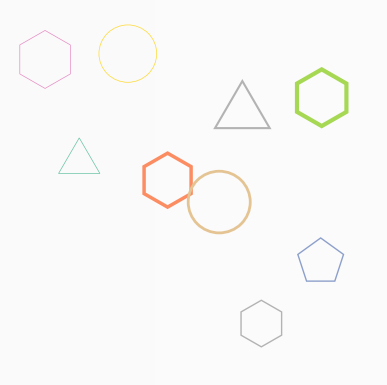[{"shape": "triangle", "thickness": 0.5, "radius": 0.31, "center": [0.204, 0.58]}, {"shape": "hexagon", "thickness": 2.5, "radius": 0.35, "center": [0.433, 0.532]}, {"shape": "pentagon", "thickness": 1, "radius": 0.31, "center": [0.828, 0.32]}, {"shape": "hexagon", "thickness": 0.5, "radius": 0.38, "center": [0.116, 0.846]}, {"shape": "hexagon", "thickness": 3, "radius": 0.37, "center": [0.83, 0.746]}, {"shape": "circle", "thickness": 0.5, "radius": 0.37, "center": [0.33, 0.861]}, {"shape": "circle", "thickness": 2, "radius": 0.4, "center": [0.566, 0.475]}, {"shape": "triangle", "thickness": 1.5, "radius": 0.41, "center": [0.625, 0.708]}, {"shape": "hexagon", "thickness": 1, "radius": 0.3, "center": [0.674, 0.16]}]